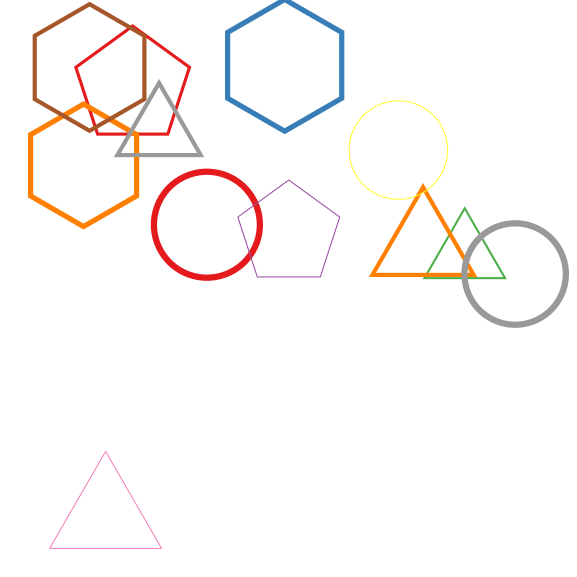[{"shape": "circle", "thickness": 3, "radius": 0.46, "center": [0.358, 0.61]}, {"shape": "pentagon", "thickness": 1.5, "radius": 0.52, "center": [0.23, 0.851]}, {"shape": "hexagon", "thickness": 2.5, "radius": 0.57, "center": [0.493, 0.886]}, {"shape": "triangle", "thickness": 1, "radius": 0.4, "center": [0.805, 0.558]}, {"shape": "pentagon", "thickness": 0.5, "radius": 0.46, "center": [0.5, 0.595]}, {"shape": "hexagon", "thickness": 2.5, "radius": 0.53, "center": [0.145, 0.713]}, {"shape": "triangle", "thickness": 2, "radius": 0.51, "center": [0.733, 0.574]}, {"shape": "circle", "thickness": 0.5, "radius": 0.43, "center": [0.69, 0.739]}, {"shape": "hexagon", "thickness": 2, "radius": 0.55, "center": [0.155, 0.882]}, {"shape": "triangle", "thickness": 0.5, "radius": 0.56, "center": [0.183, 0.105]}, {"shape": "circle", "thickness": 3, "radius": 0.44, "center": [0.892, 0.525]}, {"shape": "triangle", "thickness": 2, "radius": 0.42, "center": [0.275, 0.772]}]